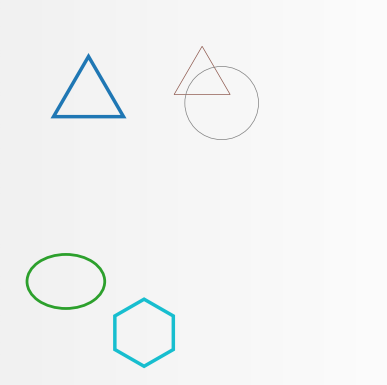[{"shape": "triangle", "thickness": 2.5, "radius": 0.52, "center": [0.228, 0.749]}, {"shape": "oval", "thickness": 2, "radius": 0.5, "center": [0.17, 0.269]}, {"shape": "triangle", "thickness": 0.5, "radius": 0.42, "center": [0.522, 0.796]}, {"shape": "circle", "thickness": 0.5, "radius": 0.48, "center": [0.572, 0.732]}, {"shape": "hexagon", "thickness": 2.5, "radius": 0.44, "center": [0.372, 0.136]}]